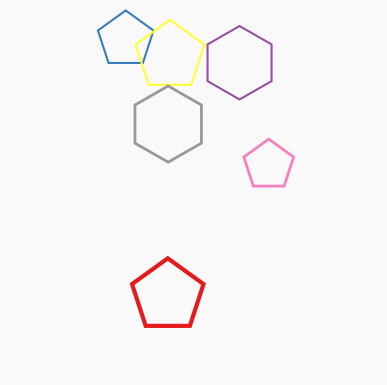[{"shape": "pentagon", "thickness": 3, "radius": 0.49, "center": [0.433, 0.232]}, {"shape": "pentagon", "thickness": 1.5, "radius": 0.38, "center": [0.324, 0.897]}, {"shape": "hexagon", "thickness": 1.5, "radius": 0.48, "center": [0.618, 0.837]}, {"shape": "pentagon", "thickness": 1.5, "radius": 0.47, "center": [0.439, 0.855]}, {"shape": "pentagon", "thickness": 2, "radius": 0.34, "center": [0.694, 0.571]}, {"shape": "hexagon", "thickness": 2, "radius": 0.5, "center": [0.434, 0.678]}]